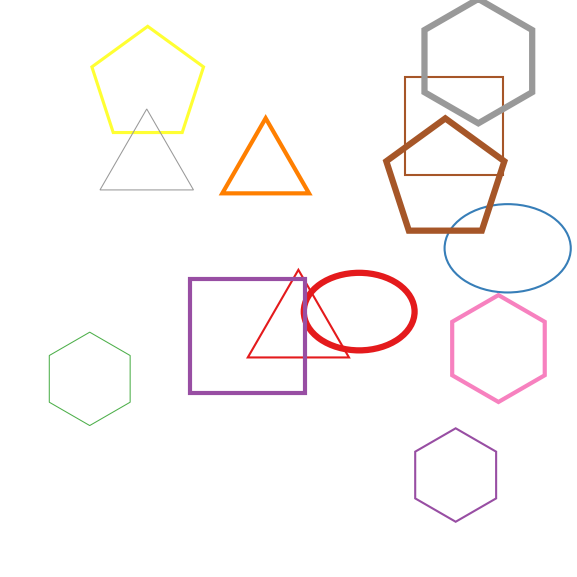[{"shape": "triangle", "thickness": 1, "radius": 0.51, "center": [0.517, 0.431]}, {"shape": "oval", "thickness": 3, "radius": 0.48, "center": [0.622, 0.46]}, {"shape": "oval", "thickness": 1, "radius": 0.55, "center": [0.879, 0.569]}, {"shape": "hexagon", "thickness": 0.5, "radius": 0.4, "center": [0.155, 0.343]}, {"shape": "square", "thickness": 2, "radius": 0.49, "center": [0.428, 0.418]}, {"shape": "hexagon", "thickness": 1, "radius": 0.4, "center": [0.789, 0.177]}, {"shape": "triangle", "thickness": 2, "radius": 0.43, "center": [0.46, 0.708]}, {"shape": "pentagon", "thickness": 1.5, "radius": 0.51, "center": [0.256, 0.852]}, {"shape": "pentagon", "thickness": 3, "radius": 0.54, "center": [0.771, 0.687]}, {"shape": "square", "thickness": 1, "radius": 0.42, "center": [0.786, 0.78]}, {"shape": "hexagon", "thickness": 2, "radius": 0.46, "center": [0.863, 0.396]}, {"shape": "hexagon", "thickness": 3, "radius": 0.54, "center": [0.828, 0.893]}, {"shape": "triangle", "thickness": 0.5, "radius": 0.47, "center": [0.254, 0.717]}]